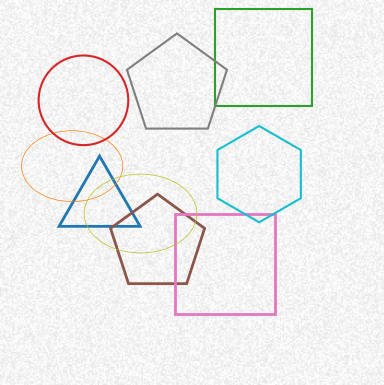[{"shape": "triangle", "thickness": 2, "radius": 0.61, "center": [0.259, 0.473]}, {"shape": "oval", "thickness": 0.5, "radius": 0.66, "center": [0.187, 0.568]}, {"shape": "square", "thickness": 1.5, "radius": 0.63, "center": [0.685, 0.85]}, {"shape": "circle", "thickness": 1.5, "radius": 0.58, "center": [0.217, 0.739]}, {"shape": "pentagon", "thickness": 2, "radius": 0.64, "center": [0.409, 0.367]}, {"shape": "square", "thickness": 2, "radius": 0.65, "center": [0.585, 0.314]}, {"shape": "pentagon", "thickness": 1.5, "radius": 0.68, "center": [0.46, 0.777]}, {"shape": "oval", "thickness": 0.5, "radius": 0.73, "center": [0.365, 0.445]}, {"shape": "hexagon", "thickness": 1.5, "radius": 0.63, "center": [0.673, 0.548]}]